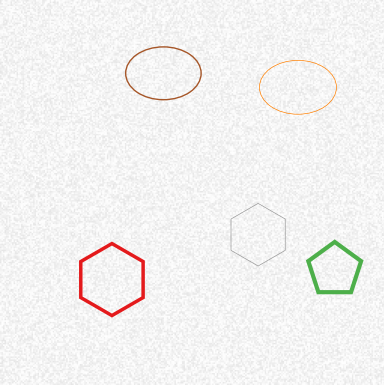[{"shape": "hexagon", "thickness": 2.5, "radius": 0.47, "center": [0.291, 0.274]}, {"shape": "pentagon", "thickness": 3, "radius": 0.36, "center": [0.869, 0.299]}, {"shape": "oval", "thickness": 0.5, "radius": 0.5, "center": [0.774, 0.773]}, {"shape": "oval", "thickness": 1, "radius": 0.49, "center": [0.424, 0.81]}, {"shape": "hexagon", "thickness": 0.5, "radius": 0.41, "center": [0.67, 0.39]}]